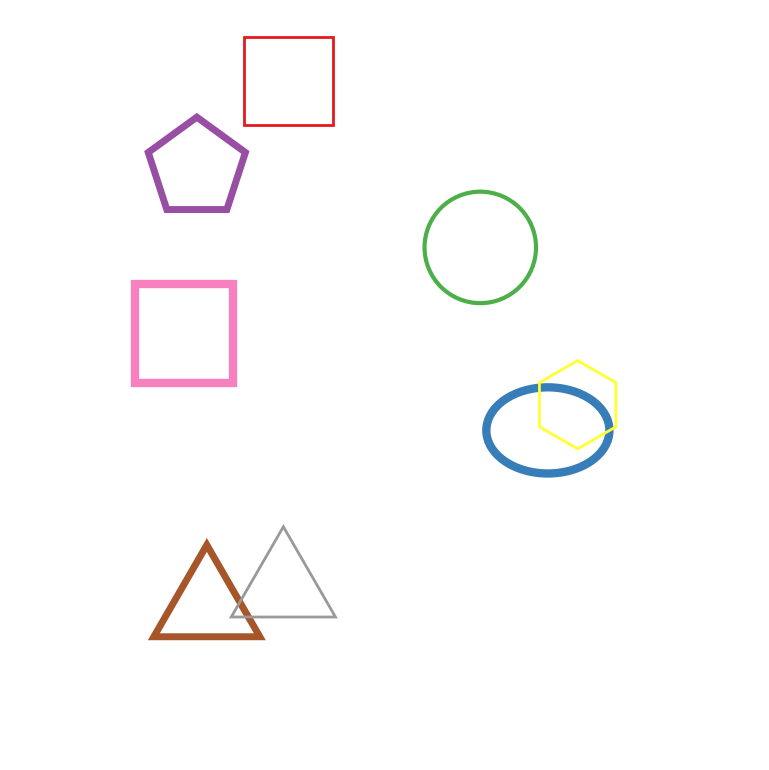[{"shape": "square", "thickness": 1, "radius": 0.29, "center": [0.375, 0.895]}, {"shape": "oval", "thickness": 3, "radius": 0.4, "center": [0.712, 0.441]}, {"shape": "circle", "thickness": 1.5, "radius": 0.36, "center": [0.624, 0.679]}, {"shape": "pentagon", "thickness": 2.5, "radius": 0.33, "center": [0.256, 0.782]}, {"shape": "hexagon", "thickness": 1, "radius": 0.29, "center": [0.75, 0.474]}, {"shape": "triangle", "thickness": 2.5, "radius": 0.4, "center": [0.269, 0.213]}, {"shape": "square", "thickness": 3, "radius": 0.32, "center": [0.239, 0.567]}, {"shape": "triangle", "thickness": 1, "radius": 0.39, "center": [0.368, 0.238]}]